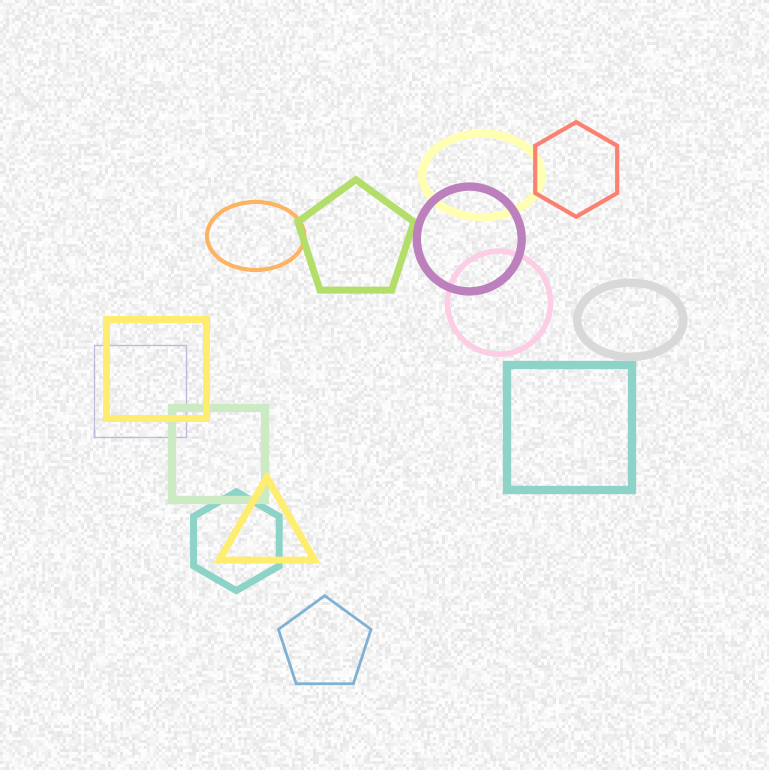[{"shape": "square", "thickness": 3, "radius": 0.41, "center": [0.74, 0.445]}, {"shape": "hexagon", "thickness": 2.5, "radius": 0.32, "center": [0.307, 0.297]}, {"shape": "oval", "thickness": 3, "radius": 0.39, "center": [0.626, 0.772]}, {"shape": "square", "thickness": 0.5, "radius": 0.3, "center": [0.182, 0.492]}, {"shape": "hexagon", "thickness": 1.5, "radius": 0.31, "center": [0.748, 0.78]}, {"shape": "pentagon", "thickness": 1, "radius": 0.32, "center": [0.422, 0.163]}, {"shape": "oval", "thickness": 1.5, "radius": 0.32, "center": [0.332, 0.694]}, {"shape": "pentagon", "thickness": 2.5, "radius": 0.4, "center": [0.462, 0.687]}, {"shape": "circle", "thickness": 2, "radius": 0.33, "center": [0.648, 0.607]}, {"shape": "oval", "thickness": 3, "radius": 0.34, "center": [0.819, 0.585]}, {"shape": "circle", "thickness": 3, "radius": 0.34, "center": [0.609, 0.69]}, {"shape": "square", "thickness": 3, "radius": 0.3, "center": [0.284, 0.411]}, {"shape": "triangle", "thickness": 2.5, "radius": 0.36, "center": [0.347, 0.308]}, {"shape": "square", "thickness": 2.5, "radius": 0.32, "center": [0.203, 0.521]}]